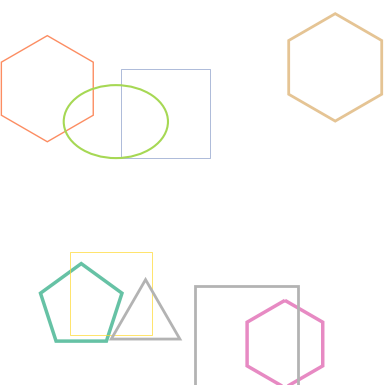[{"shape": "pentagon", "thickness": 2.5, "radius": 0.56, "center": [0.211, 0.204]}, {"shape": "hexagon", "thickness": 1, "radius": 0.69, "center": [0.123, 0.77]}, {"shape": "square", "thickness": 0.5, "radius": 0.58, "center": [0.429, 0.705]}, {"shape": "hexagon", "thickness": 2.5, "radius": 0.57, "center": [0.74, 0.106]}, {"shape": "oval", "thickness": 1.5, "radius": 0.68, "center": [0.301, 0.684]}, {"shape": "square", "thickness": 0.5, "radius": 0.54, "center": [0.289, 0.238]}, {"shape": "hexagon", "thickness": 2, "radius": 0.7, "center": [0.871, 0.825]}, {"shape": "square", "thickness": 2, "radius": 0.67, "center": [0.64, 0.125]}, {"shape": "triangle", "thickness": 2, "radius": 0.51, "center": [0.378, 0.171]}]